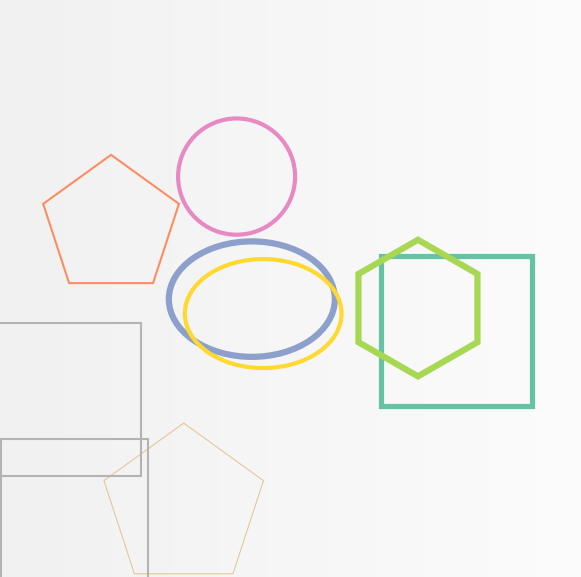[{"shape": "square", "thickness": 2.5, "radius": 0.65, "center": [0.785, 0.425]}, {"shape": "pentagon", "thickness": 1, "radius": 0.61, "center": [0.191, 0.608]}, {"shape": "oval", "thickness": 3, "radius": 0.71, "center": [0.433, 0.481]}, {"shape": "circle", "thickness": 2, "radius": 0.5, "center": [0.407, 0.693]}, {"shape": "hexagon", "thickness": 3, "radius": 0.59, "center": [0.719, 0.466]}, {"shape": "oval", "thickness": 2, "radius": 0.67, "center": [0.453, 0.456]}, {"shape": "pentagon", "thickness": 0.5, "radius": 0.72, "center": [0.316, 0.122]}, {"shape": "square", "thickness": 1, "radius": 0.63, "center": [0.128, 0.112]}, {"shape": "square", "thickness": 1, "radius": 0.66, "center": [0.11, 0.307]}]